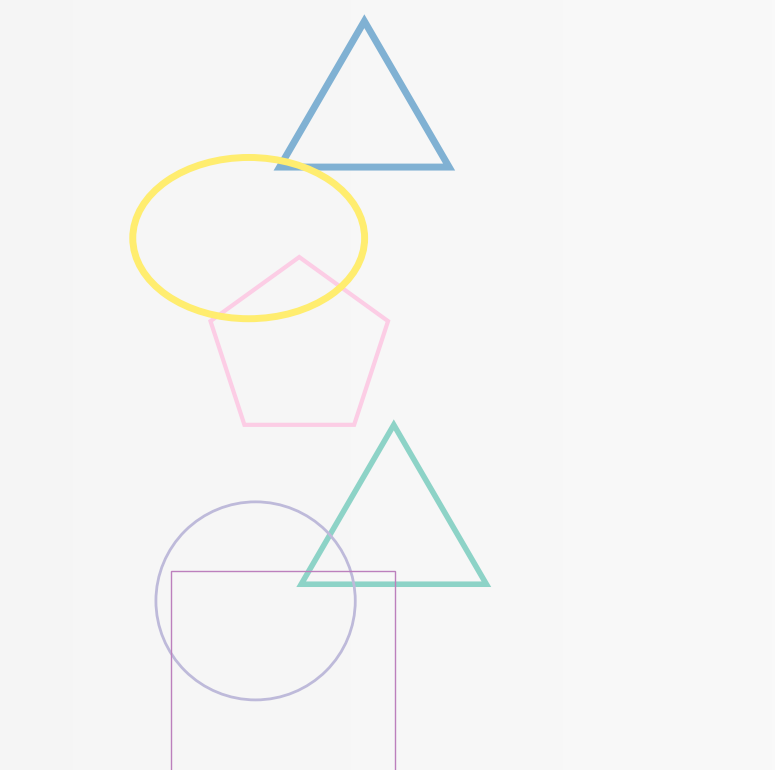[{"shape": "triangle", "thickness": 2, "radius": 0.69, "center": [0.508, 0.31]}, {"shape": "circle", "thickness": 1, "radius": 0.64, "center": [0.33, 0.22]}, {"shape": "triangle", "thickness": 2.5, "radius": 0.63, "center": [0.47, 0.846]}, {"shape": "pentagon", "thickness": 1.5, "radius": 0.6, "center": [0.386, 0.546]}, {"shape": "square", "thickness": 0.5, "radius": 0.72, "center": [0.365, 0.114]}, {"shape": "oval", "thickness": 2.5, "radius": 0.75, "center": [0.321, 0.691]}]